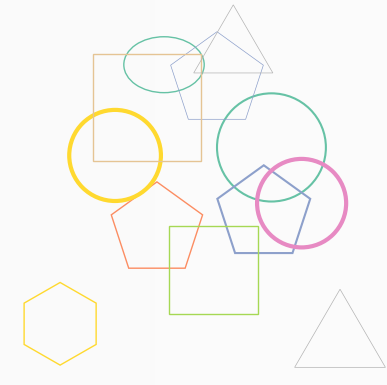[{"shape": "oval", "thickness": 1, "radius": 0.52, "center": [0.423, 0.832]}, {"shape": "circle", "thickness": 1.5, "radius": 0.7, "center": [0.701, 0.617]}, {"shape": "pentagon", "thickness": 1, "radius": 0.62, "center": [0.405, 0.404]}, {"shape": "pentagon", "thickness": 1.5, "radius": 0.63, "center": [0.681, 0.445]}, {"shape": "pentagon", "thickness": 0.5, "radius": 0.63, "center": [0.56, 0.792]}, {"shape": "circle", "thickness": 3, "radius": 0.57, "center": [0.778, 0.472]}, {"shape": "square", "thickness": 1, "radius": 0.57, "center": [0.551, 0.298]}, {"shape": "hexagon", "thickness": 1, "radius": 0.54, "center": [0.155, 0.159]}, {"shape": "circle", "thickness": 3, "radius": 0.59, "center": [0.297, 0.596]}, {"shape": "square", "thickness": 1, "radius": 0.7, "center": [0.38, 0.722]}, {"shape": "triangle", "thickness": 0.5, "radius": 0.59, "center": [0.602, 0.869]}, {"shape": "triangle", "thickness": 0.5, "radius": 0.68, "center": [0.877, 0.114]}]